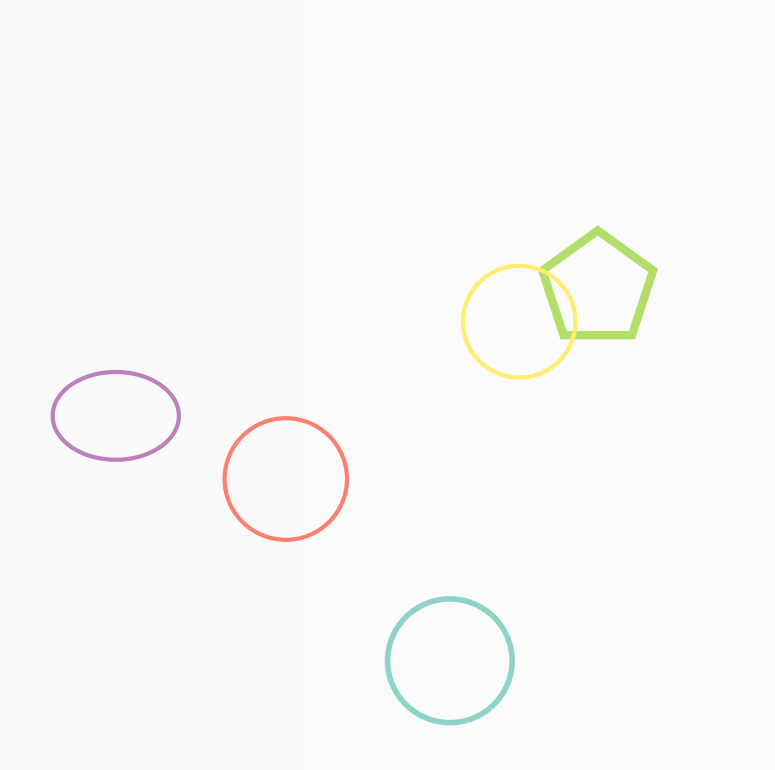[{"shape": "circle", "thickness": 2, "radius": 0.4, "center": [0.58, 0.142]}, {"shape": "circle", "thickness": 1.5, "radius": 0.39, "center": [0.369, 0.378]}, {"shape": "pentagon", "thickness": 3, "radius": 0.38, "center": [0.771, 0.626]}, {"shape": "oval", "thickness": 1.5, "radius": 0.41, "center": [0.149, 0.46]}, {"shape": "circle", "thickness": 1.5, "radius": 0.36, "center": [0.67, 0.582]}]